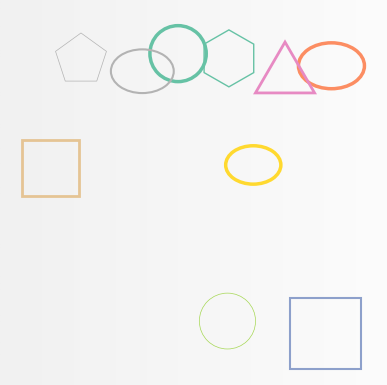[{"shape": "hexagon", "thickness": 1, "radius": 0.37, "center": [0.591, 0.848]}, {"shape": "circle", "thickness": 2.5, "radius": 0.36, "center": [0.46, 0.861]}, {"shape": "oval", "thickness": 2.5, "radius": 0.43, "center": [0.855, 0.829]}, {"shape": "square", "thickness": 1.5, "radius": 0.46, "center": [0.841, 0.134]}, {"shape": "triangle", "thickness": 2, "radius": 0.44, "center": [0.736, 0.803]}, {"shape": "circle", "thickness": 0.5, "radius": 0.36, "center": [0.587, 0.166]}, {"shape": "oval", "thickness": 2.5, "radius": 0.36, "center": [0.654, 0.572]}, {"shape": "square", "thickness": 2, "radius": 0.37, "center": [0.131, 0.564]}, {"shape": "pentagon", "thickness": 0.5, "radius": 0.35, "center": [0.209, 0.845]}, {"shape": "oval", "thickness": 1.5, "radius": 0.41, "center": [0.367, 0.815]}]